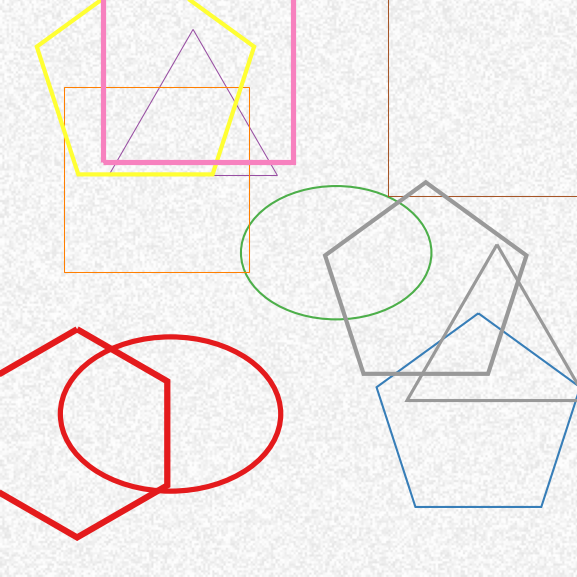[{"shape": "hexagon", "thickness": 3, "radius": 0.9, "center": [0.134, 0.249]}, {"shape": "oval", "thickness": 2.5, "radius": 0.95, "center": [0.295, 0.282]}, {"shape": "pentagon", "thickness": 1, "radius": 0.93, "center": [0.828, 0.271]}, {"shape": "oval", "thickness": 1, "radius": 0.82, "center": [0.582, 0.562]}, {"shape": "triangle", "thickness": 0.5, "radius": 0.84, "center": [0.334, 0.78]}, {"shape": "square", "thickness": 0.5, "radius": 0.8, "center": [0.271, 0.688]}, {"shape": "pentagon", "thickness": 2, "radius": 0.99, "center": [0.252, 0.857]}, {"shape": "square", "thickness": 0.5, "radius": 0.89, "center": [0.85, 0.839]}, {"shape": "square", "thickness": 2.5, "radius": 0.82, "center": [0.343, 0.884]}, {"shape": "triangle", "thickness": 1.5, "radius": 0.9, "center": [0.861, 0.396]}, {"shape": "pentagon", "thickness": 2, "radius": 0.92, "center": [0.737, 0.5]}]